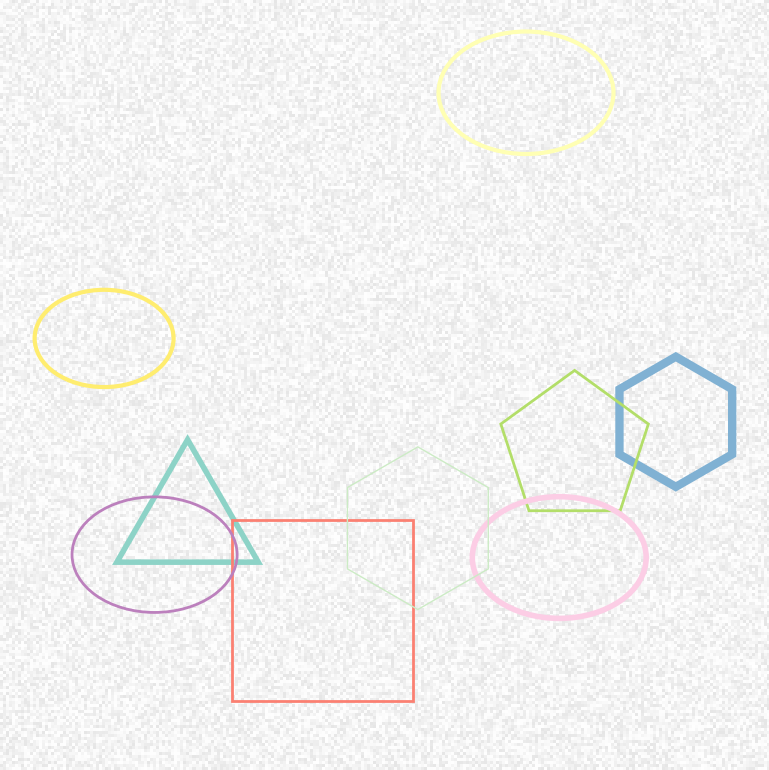[{"shape": "triangle", "thickness": 2, "radius": 0.53, "center": [0.244, 0.323]}, {"shape": "oval", "thickness": 1.5, "radius": 0.57, "center": [0.683, 0.88]}, {"shape": "square", "thickness": 1, "radius": 0.59, "center": [0.419, 0.207]}, {"shape": "hexagon", "thickness": 3, "radius": 0.42, "center": [0.878, 0.452]}, {"shape": "pentagon", "thickness": 1, "radius": 0.5, "center": [0.746, 0.418]}, {"shape": "oval", "thickness": 2, "radius": 0.56, "center": [0.726, 0.276]}, {"shape": "oval", "thickness": 1, "radius": 0.54, "center": [0.201, 0.28]}, {"shape": "hexagon", "thickness": 0.5, "radius": 0.53, "center": [0.543, 0.314]}, {"shape": "oval", "thickness": 1.5, "radius": 0.45, "center": [0.135, 0.56]}]